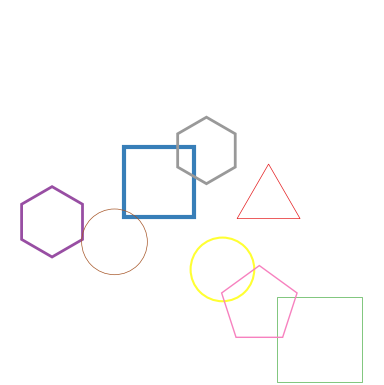[{"shape": "triangle", "thickness": 0.5, "radius": 0.47, "center": [0.698, 0.479]}, {"shape": "square", "thickness": 3, "radius": 0.46, "center": [0.412, 0.528]}, {"shape": "square", "thickness": 0.5, "radius": 0.55, "center": [0.83, 0.117]}, {"shape": "hexagon", "thickness": 2, "radius": 0.46, "center": [0.135, 0.424]}, {"shape": "circle", "thickness": 1.5, "radius": 0.41, "center": [0.578, 0.3]}, {"shape": "circle", "thickness": 0.5, "radius": 0.43, "center": [0.297, 0.372]}, {"shape": "pentagon", "thickness": 1, "radius": 0.51, "center": [0.674, 0.207]}, {"shape": "hexagon", "thickness": 2, "radius": 0.43, "center": [0.536, 0.609]}]